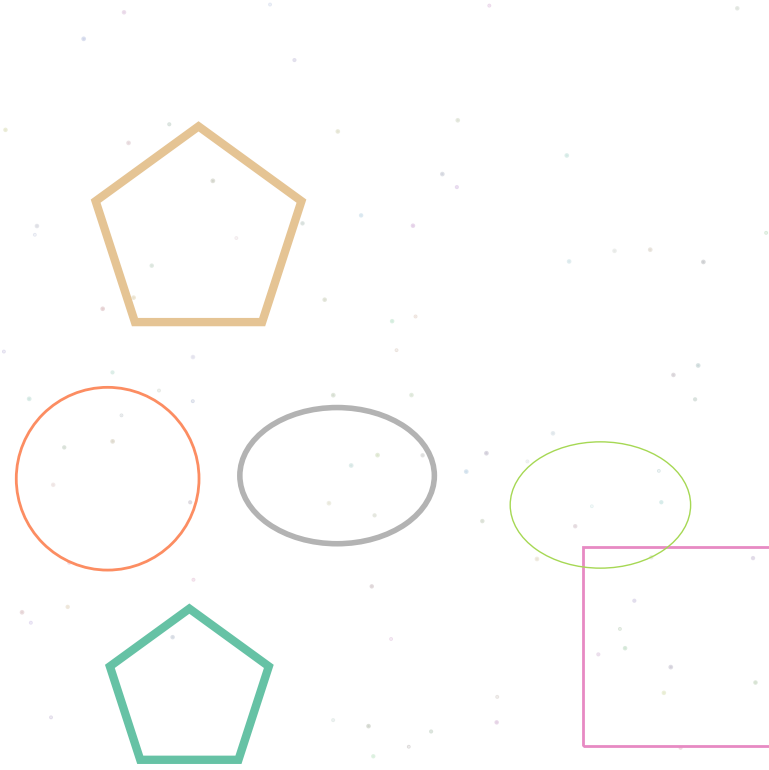[{"shape": "pentagon", "thickness": 3, "radius": 0.54, "center": [0.246, 0.101]}, {"shape": "circle", "thickness": 1, "radius": 0.59, "center": [0.14, 0.378]}, {"shape": "square", "thickness": 1, "radius": 0.65, "center": [0.887, 0.161]}, {"shape": "oval", "thickness": 0.5, "radius": 0.59, "center": [0.78, 0.344]}, {"shape": "pentagon", "thickness": 3, "radius": 0.7, "center": [0.258, 0.695]}, {"shape": "oval", "thickness": 2, "radius": 0.63, "center": [0.438, 0.382]}]